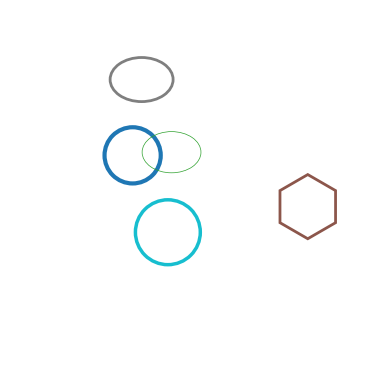[{"shape": "circle", "thickness": 3, "radius": 0.36, "center": [0.345, 0.596]}, {"shape": "oval", "thickness": 0.5, "radius": 0.38, "center": [0.446, 0.605]}, {"shape": "hexagon", "thickness": 2, "radius": 0.42, "center": [0.799, 0.463]}, {"shape": "oval", "thickness": 2, "radius": 0.41, "center": [0.368, 0.793]}, {"shape": "circle", "thickness": 2.5, "radius": 0.42, "center": [0.436, 0.397]}]